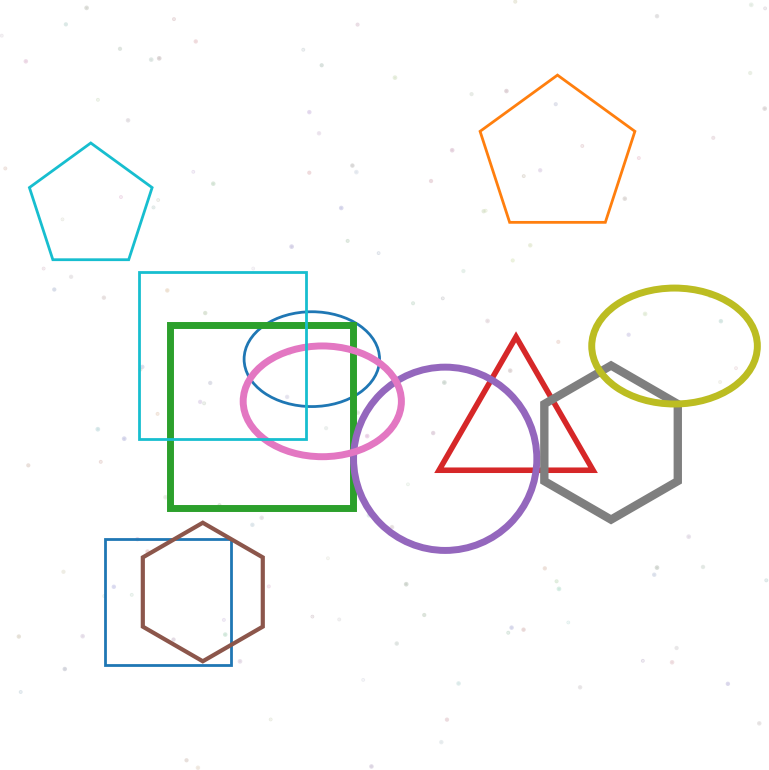[{"shape": "square", "thickness": 1, "radius": 0.41, "center": [0.219, 0.218]}, {"shape": "oval", "thickness": 1, "radius": 0.44, "center": [0.405, 0.534]}, {"shape": "pentagon", "thickness": 1, "radius": 0.53, "center": [0.724, 0.797]}, {"shape": "square", "thickness": 2.5, "radius": 0.59, "center": [0.34, 0.459]}, {"shape": "triangle", "thickness": 2, "radius": 0.58, "center": [0.67, 0.447]}, {"shape": "circle", "thickness": 2.5, "radius": 0.6, "center": [0.578, 0.404]}, {"shape": "hexagon", "thickness": 1.5, "radius": 0.45, "center": [0.263, 0.231]}, {"shape": "oval", "thickness": 2.5, "radius": 0.51, "center": [0.419, 0.479]}, {"shape": "hexagon", "thickness": 3, "radius": 0.5, "center": [0.794, 0.425]}, {"shape": "oval", "thickness": 2.5, "radius": 0.54, "center": [0.876, 0.551]}, {"shape": "square", "thickness": 1, "radius": 0.54, "center": [0.289, 0.538]}, {"shape": "pentagon", "thickness": 1, "radius": 0.42, "center": [0.118, 0.731]}]